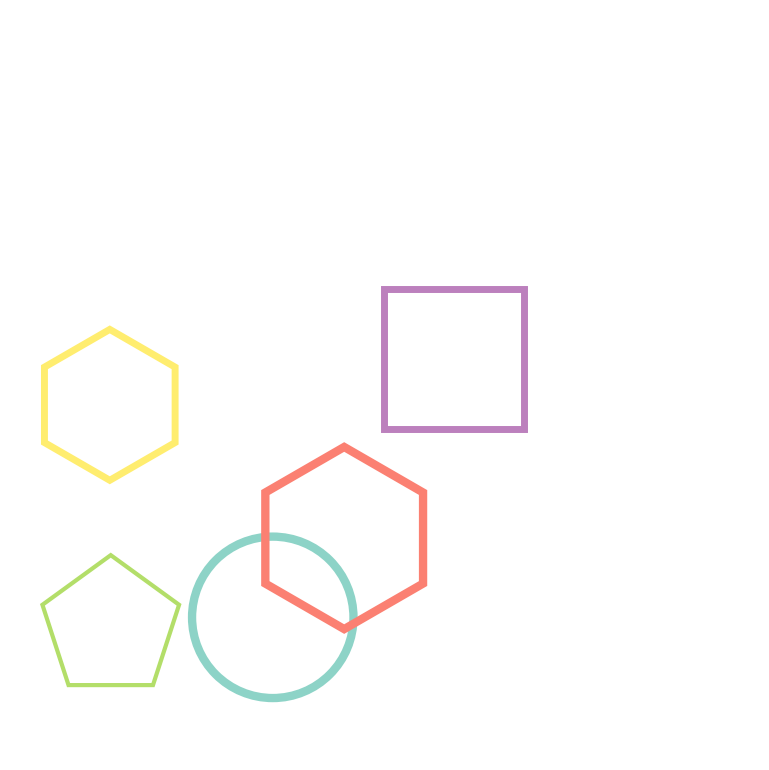[{"shape": "circle", "thickness": 3, "radius": 0.52, "center": [0.354, 0.198]}, {"shape": "hexagon", "thickness": 3, "radius": 0.59, "center": [0.447, 0.301]}, {"shape": "pentagon", "thickness": 1.5, "radius": 0.47, "center": [0.144, 0.186]}, {"shape": "square", "thickness": 2.5, "radius": 0.46, "center": [0.59, 0.534]}, {"shape": "hexagon", "thickness": 2.5, "radius": 0.49, "center": [0.143, 0.474]}]